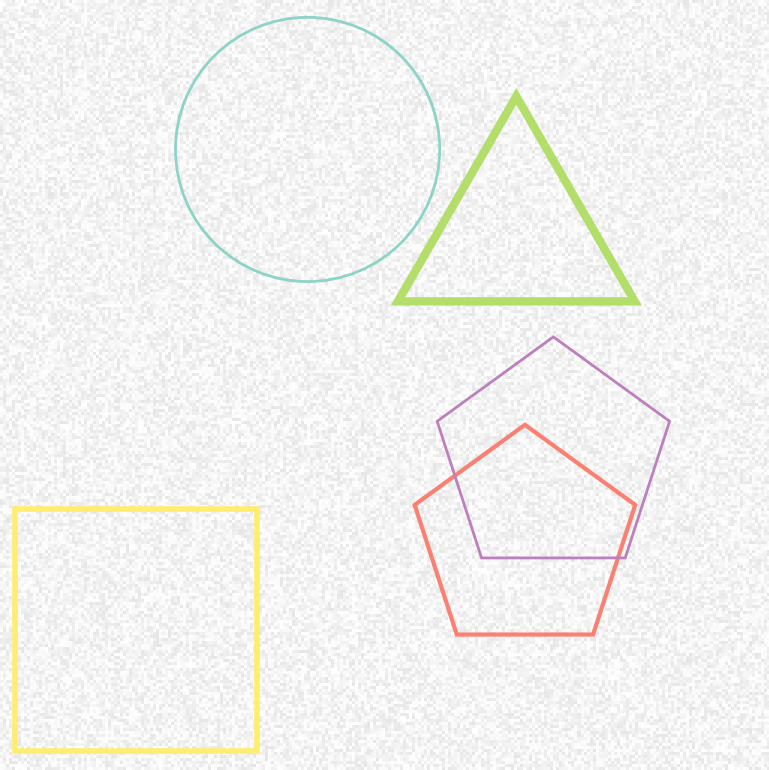[{"shape": "circle", "thickness": 1, "radius": 0.86, "center": [0.399, 0.806]}, {"shape": "pentagon", "thickness": 1.5, "radius": 0.75, "center": [0.682, 0.298]}, {"shape": "triangle", "thickness": 3, "radius": 0.89, "center": [0.671, 0.697]}, {"shape": "pentagon", "thickness": 1, "radius": 0.79, "center": [0.719, 0.404]}, {"shape": "square", "thickness": 2, "radius": 0.79, "center": [0.177, 0.182]}]